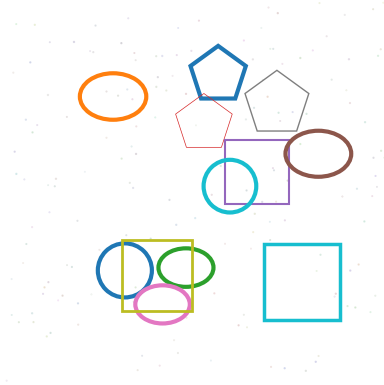[{"shape": "pentagon", "thickness": 3, "radius": 0.38, "center": [0.567, 0.805]}, {"shape": "circle", "thickness": 3, "radius": 0.35, "center": [0.324, 0.298]}, {"shape": "oval", "thickness": 3, "radius": 0.43, "center": [0.294, 0.749]}, {"shape": "oval", "thickness": 3, "radius": 0.36, "center": [0.483, 0.305]}, {"shape": "pentagon", "thickness": 0.5, "radius": 0.39, "center": [0.53, 0.68]}, {"shape": "square", "thickness": 1.5, "radius": 0.42, "center": [0.668, 0.554]}, {"shape": "oval", "thickness": 3, "radius": 0.43, "center": [0.827, 0.601]}, {"shape": "oval", "thickness": 3, "radius": 0.35, "center": [0.422, 0.209]}, {"shape": "pentagon", "thickness": 1, "radius": 0.44, "center": [0.719, 0.73]}, {"shape": "square", "thickness": 2, "radius": 0.46, "center": [0.407, 0.284]}, {"shape": "circle", "thickness": 3, "radius": 0.34, "center": [0.597, 0.517]}, {"shape": "square", "thickness": 2.5, "radius": 0.5, "center": [0.784, 0.268]}]